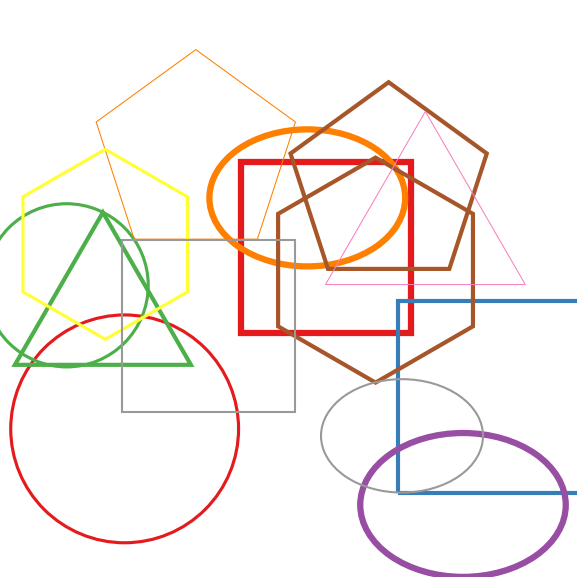[{"shape": "square", "thickness": 3, "radius": 0.74, "center": [0.565, 0.571]}, {"shape": "circle", "thickness": 1.5, "radius": 0.99, "center": [0.216, 0.257]}, {"shape": "square", "thickness": 2, "radius": 0.83, "center": [0.854, 0.312]}, {"shape": "circle", "thickness": 1.5, "radius": 0.71, "center": [0.115, 0.505]}, {"shape": "triangle", "thickness": 2, "radius": 0.88, "center": [0.178, 0.455]}, {"shape": "oval", "thickness": 3, "radius": 0.89, "center": [0.802, 0.125]}, {"shape": "oval", "thickness": 3, "radius": 0.85, "center": [0.532, 0.656]}, {"shape": "pentagon", "thickness": 0.5, "radius": 0.91, "center": [0.339, 0.732]}, {"shape": "hexagon", "thickness": 1.5, "radius": 0.82, "center": [0.182, 0.576]}, {"shape": "hexagon", "thickness": 2, "radius": 0.97, "center": [0.65, 0.531]}, {"shape": "pentagon", "thickness": 2, "radius": 0.89, "center": [0.673, 0.678]}, {"shape": "triangle", "thickness": 0.5, "radius": 1.0, "center": [0.737, 0.606]}, {"shape": "square", "thickness": 1, "radius": 0.75, "center": [0.361, 0.435]}, {"shape": "oval", "thickness": 1, "radius": 0.7, "center": [0.696, 0.244]}]